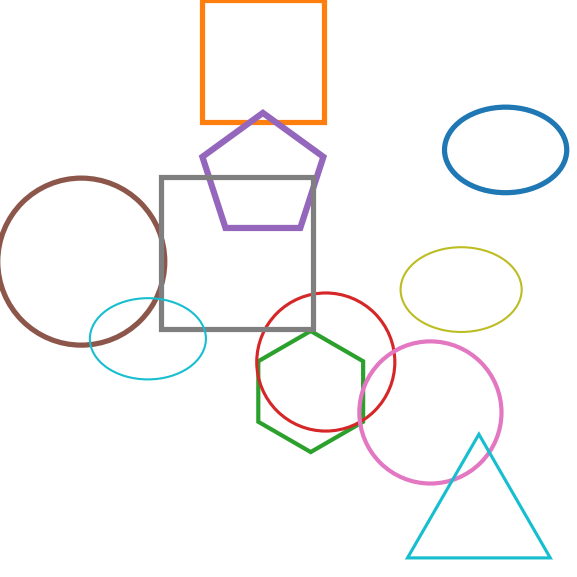[{"shape": "oval", "thickness": 2.5, "radius": 0.53, "center": [0.876, 0.74]}, {"shape": "square", "thickness": 2.5, "radius": 0.53, "center": [0.456, 0.893]}, {"shape": "hexagon", "thickness": 2, "radius": 0.52, "center": [0.538, 0.321]}, {"shape": "circle", "thickness": 1.5, "radius": 0.6, "center": [0.564, 0.372]}, {"shape": "pentagon", "thickness": 3, "radius": 0.55, "center": [0.455, 0.693]}, {"shape": "circle", "thickness": 2.5, "radius": 0.72, "center": [0.141, 0.546]}, {"shape": "circle", "thickness": 2, "radius": 0.62, "center": [0.745, 0.285]}, {"shape": "square", "thickness": 2.5, "radius": 0.66, "center": [0.41, 0.561]}, {"shape": "oval", "thickness": 1, "radius": 0.52, "center": [0.799, 0.498]}, {"shape": "triangle", "thickness": 1.5, "radius": 0.71, "center": [0.829, 0.104]}, {"shape": "oval", "thickness": 1, "radius": 0.5, "center": [0.256, 0.412]}]